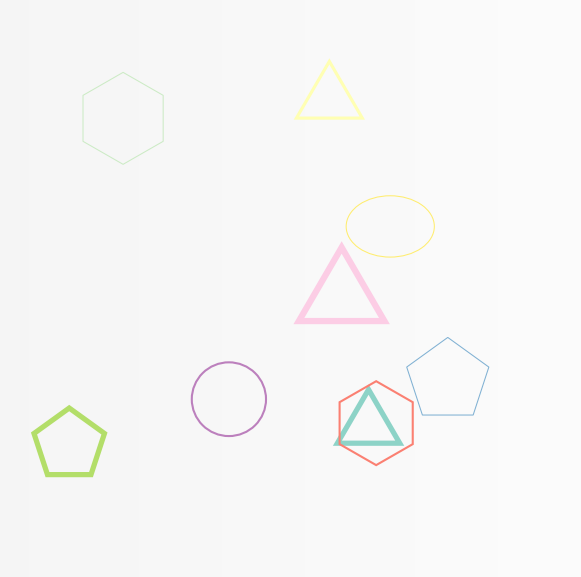[{"shape": "triangle", "thickness": 2.5, "radius": 0.31, "center": [0.634, 0.263]}, {"shape": "triangle", "thickness": 1.5, "radius": 0.33, "center": [0.567, 0.827]}, {"shape": "hexagon", "thickness": 1, "radius": 0.36, "center": [0.647, 0.266]}, {"shape": "pentagon", "thickness": 0.5, "radius": 0.37, "center": [0.77, 0.341]}, {"shape": "pentagon", "thickness": 2.5, "radius": 0.32, "center": [0.119, 0.229]}, {"shape": "triangle", "thickness": 3, "radius": 0.42, "center": [0.588, 0.486]}, {"shape": "circle", "thickness": 1, "radius": 0.32, "center": [0.394, 0.308]}, {"shape": "hexagon", "thickness": 0.5, "radius": 0.4, "center": [0.212, 0.794]}, {"shape": "oval", "thickness": 0.5, "radius": 0.38, "center": [0.671, 0.607]}]